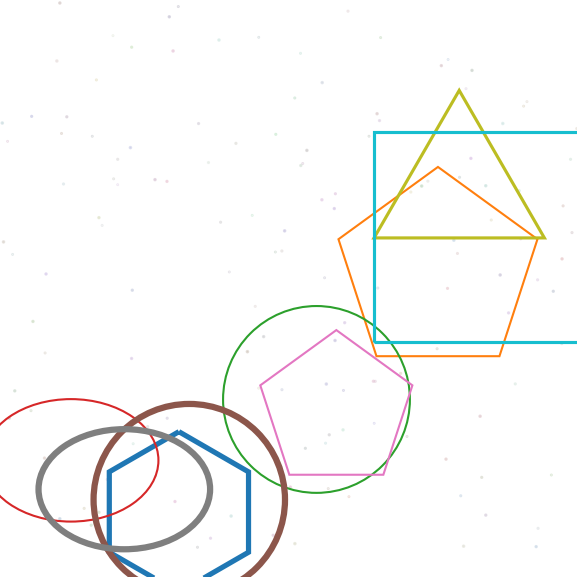[{"shape": "hexagon", "thickness": 2.5, "radius": 0.7, "center": [0.31, 0.112]}, {"shape": "pentagon", "thickness": 1, "radius": 0.91, "center": [0.758, 0.529]}, {"shape": "circle", "thickness": 1, "radius": 0.81, "center": [0.548, 0.307]}, {"shape": "oval", "thickness": 1, "radius": 0.76, "center": [0.123, 0.202]}, {"shape": "circle", "thickness": 3, "radius": 0.83, "center": [0.328, 0.134]}, {"shape": "pentagon", "thickness": 1, "radius": 0.69, "center": [0.582, 0.289]}, {"shape": "oval", "thickness": 3, "radius": 0.74, "center": [0.215, 0.152]}, {"shape": "triangle", "thickness": 1.5, "radius": 0.85, "center": [0.795, 0.672]}, {"shape": "square", "thickness": 1.5, "radius": 0.91, "center": [0.829, 0.59]}]